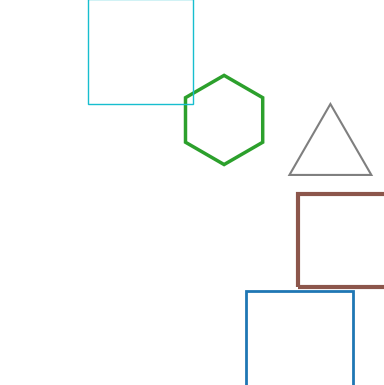[{"shape": "square", "thickness": 2, "radius": 0.69, "center": [0.778, 0.105]}, {"shape": "hexagon", "thickness": 2.5, "radius": 0.58, "center": [0.582, 0.688]}, {"shape": "square", "thickness": 3, "radius": 0.6, "center": [0.895, 0.375]}, {"shape": "triangle", "thickness": 1.5, "radius": 0.61, "center": [0.858, 0.607]}, {"shape": "square", "thickness": 1, "radius": 0.68, "center": [0.366, 0.866]}]